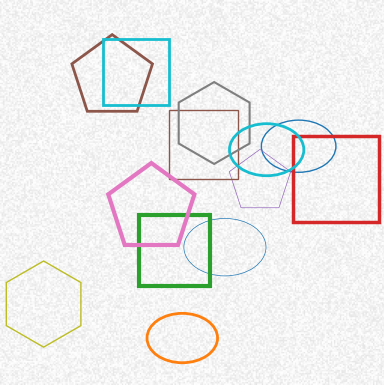[{"shape": "oval", "thickness": 0.5, "radius": 0.53, "center": [0.584, 0.358]}, {"shape": "oval", "thickness": 1, "radius": 0.48, "center": [0.776, 0.62]}, {"shape": "oval", "thickness": 2, "radius": 0.46, "center": [0.473, 0.122]}, {"shape": "square", "thickness": 3, "radius": 0.46, "center": [0.454, 0.349]}, {"shape": "square", "thickness": 2.5, "radius": 0.56, "center": [0.873, 0.536]}, {"shape": "pentagon", "thickness": 0.5, "radius": 0.42, "center": [0.675, 0.528]}, {"shape": "square", "thickness": 1, "radius": 0.45, "center": [0.528, 0.625]}, {"shape": "pentagon", "thickness": 2, "radius": 0.55, "center": [0.291, 0.8]}, {"shape": "pentagon", "thickness": 3, "radius": 0.59, "center": [0.393, 0.459]}, {"shape": "hexagon", "thickness": 1.5, "radius": 0.53, "center": [0.556, 0.681]}, {"shape": "hexagon", "thickness": 1, "radius": 0.56, "center": [0.113, 0.21]}, {"shape": "square", "thickness": 2, "radius": 0.42, "center": [0.353, 0.813]}, {"shape": "oval", "thickness": 2, "radius": 0.48, "center": [0.693, 0.611]}]